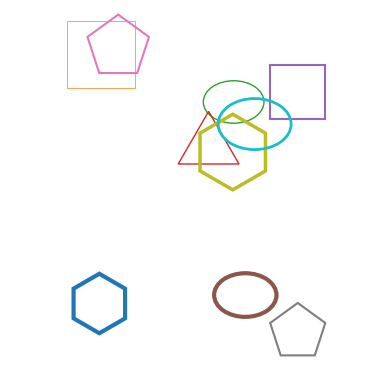[{"shape": "hexagon", "thickness": 3, "radius": 0.39, "center": [0.258, 0.212]}, {"shape": "square", "thickness": 0.5, "radius": 0.44, "center": [0.263, 0.859]}, {"shape": "oval", "thickness": 1, "radius": 0.39, "center": [0.607, 0.735]}, {"shape": "triangle", "thickness": 1, "radius": 0.46, "center": [0.542, 0.62]}, {"shape": "square", "thickness": 1.5, "radius": 0.36, "center": [0.773, 0.761]}, {"shape": "oval", "thickness": 3, "radius": 0.4, "center": [0.637, 0.234]}, {"shape": "pentagon", "thickness": 1.5, "radius": 0.42, "center": [0.307, 0.878]}, {"shape": "pentagon", "thickness": 1.5, "radius": 0.38, "center": [0.773, 0.138]}, {"shape": "hexagon", "thickness": 2.5, "radius": 0.49, "center": [0.605, 0.605]}, {"shape": "oval", "thickness": 2, "radius": 0.47, "center": [0.661, 0.678]}]